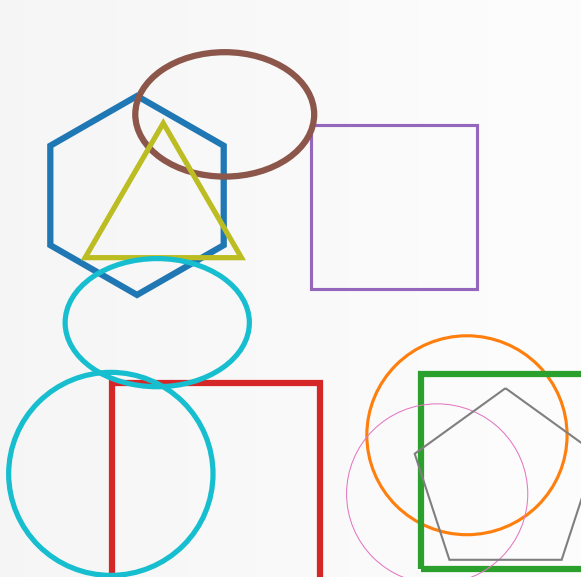[{"shape": "hexagon", "thickness": 3, "radius": 0.86, "center": [0.236, 0.661]}, {"shape": "circle", "thickness": 1.5, "radius": 0.86, "center": [0.803, 0.245]}, {"shape": "square", "thickness": 3, "radius": 0.85, "center": [0.893, 0.183]}, {"shape": "square", "thickness": 3, "radius": 0.89, "center": [0.372, 0.157]}, {"shape": "square", "thickness": 1.5, "radius": 0.71, "center": [0.678, 0.641]}, {"shape": "oval", "thickness": 3, "radius": 0.77, "center": [0.387, 0.801]}, {"shape": "circle", "thickness": 0.5, "radius": 0.78, "center": [0.752, 0.144]}, {"shape": "pentagon", "thickness": 1, "radius": 0.82, "center": [0.87, 0.163]}, {"shape": "triangle", "thickness": 2.5, "radius": 0.78, "center": [0.281, 0.631]}, {"shape": "circle", "thickness": 2.5, "radius": 0.88, "center": [0.191, 0.179]}, {"shape": "oval", "thickness": 2.5, "radius": 0.79, "center": [0.271, 0.44]}]